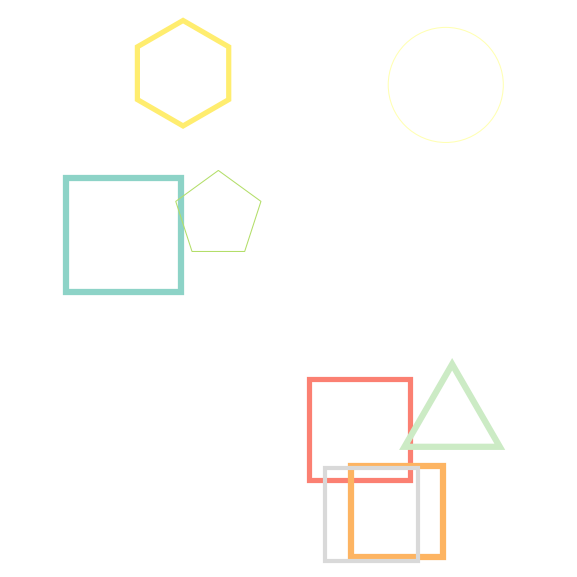[{"shape": "square", "thickness": 3, "radius": 0.49, "center": [0.214, 0.592]}, {"shape": "circle", "thickness": 0.5, "radius": 0.5, "center": [0.772, 0.852]}, {"shape": "square", "thickness": 2.5, "radius": 0.44, "center": [0.623, 0.256]}, {"shape": "square", "thickness": 3, "radius": 0.39, "center": [0.688, 0.114]}, {"shape": "pentagon", "thickness": 0.5, "radius": 0.39, "center": [0.378, 0.626]}, {"shape": "square", "thickness": 2, "radius": 0.4, "center": [0.644, 0.109]}, {"shape": "triangle", "thickness": 3, "radius": 0.48, "center": [0.783, 0.273]}, {"shape": "hexagon", "thickness": 2.5, "radius": 0.46, "center": [0.317, 0.872]}]